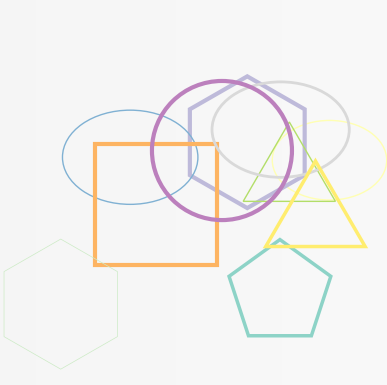[{"shape": "pentagon", "thickness": 2.5, "radius": 0.69, "center": [0.722, 0.24]}, {"shape": "oval", "thickness": 1, "radius": 0.74, "center": [0.85, 0.584]}, {"shape": "hexagon", "thickness": 3, "radius": 0.86, "center": [0.638, 0.631]}, {"shape": "oval", "thickness": 1, "radius": 0.87, "center": [0.336, 0.592]}, {"shape": "square", "thickness": 3, "radius": 0.79, "center": [0.402, 0.469]}, {"shape": "triangle", "thickness": 1, "radius": 0.69, "center": [0.747, 0.546]}, {"shape": "oval", "thickness": 2, "radius": 0.89, "center": [0.724, 0.663]}, {"shape": "circle", "thickness": 3, "radius": 0.9, "center": [0.573, 0.609]}, {"shape": "hexagon", "thickness": 0.5, "radius": 0.84, "center": [0.157, 0.21]}, {"shape": "triangle", "thickness": 2.5, "radius": 0.74, "center": [0.814, 0.434]}]